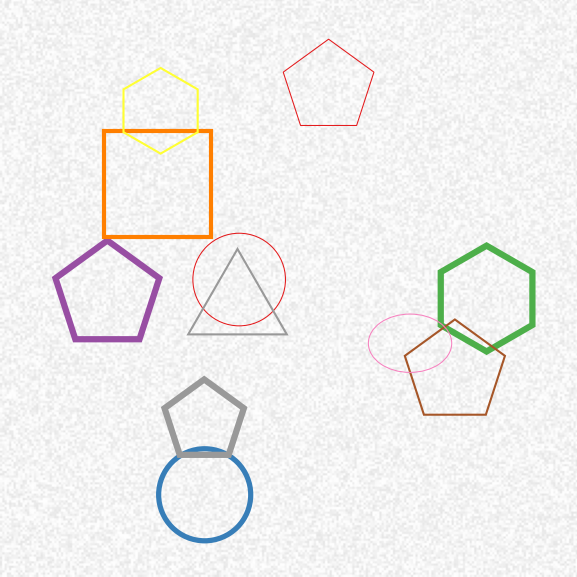[{"shape": "pentagon", "thickness": 0.5, "radius": 0.41, "center": [0.569, 0.849]}, {"shape": "circle", "thickness": 0.5, "radius": 0.4, "center": [0.414, 0.515]}, {"shape": "circle", "thickness": 2.5, "radius": 0.4, "center": [0.354, 0.142]}, {"shape": "hexagon", "thickness": 3, "radius": 0.46, "center": [0.843, 0.482]}, {"shape": "pentagon", "thickness": 3, "radius": 0.47, "center": [0.186, 0.488]}, {"shape": "square", "thickness": 2, "radius": 0.46, "center": [0.273, 0.681]}, {"shape": "hexagon", "thickness": 1, "radius": 0.37, "center": [0.278, 0.807]}, {"shape": "pentagon", "thickness": 1, "radius": 0.46, "center": [0.788, 0.355]}, {"shape": "oval", "thickness": 0.5, "radius": 0.36, "center": [0.71, 0.405]}, {"shape": "triangle", "thickness": 1, "radius": 0.49, "center": [0.411, 0.469]}, {"shape": "pentagon", "thickness": 3, "radius": 0.36, "center": [0.354, 0.27]}]